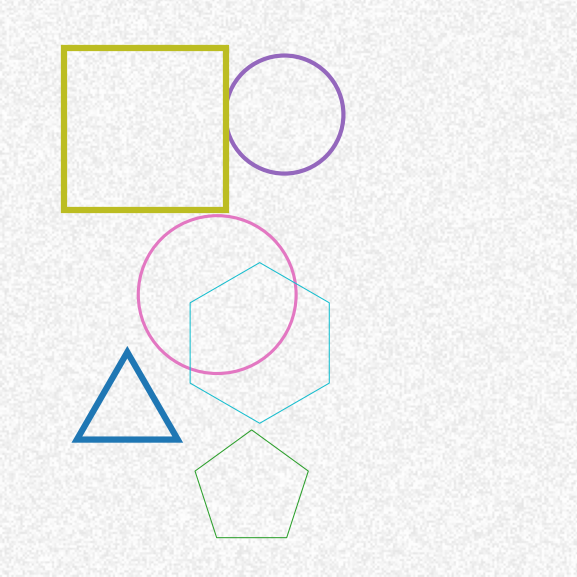[{"shape": "triangle", "thickness": 3, "radius": 0.5, "center": [0.22, 0.288]}, {"shape": "pentagon", "thickness": 0.5, "radius": 0.52, "center": [0.436, 0.152]}, {"shape": "circle", "thickness": 2, "radius": 0.51, "center": [0.493, 0.801]}, {"shape": "circle", "thickness": 1.5, "radius": 0.68, "center": [0.376, 0.489]}, {"shape": "square", "thickness": 3, "radius": 0.7, "center": [0.251, 0.776]}, {"shape": "hexagon", "thickness": 0.5, "radius": 0.7, "center": [0.45, 0.405]}]